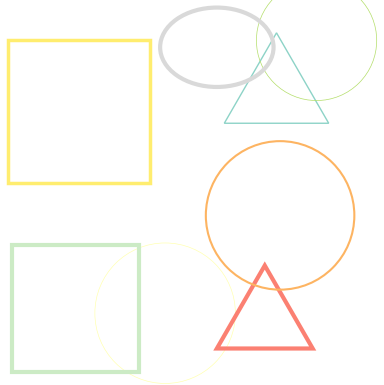[{"shape": "triangle", "thickness": 1, "radius": 0.78, "center": [0.718, 0.758]}, {"shape": "circle", "thickness": 0.5, "radius": 0.91, "center": [0.429, 0.186]}, {"shape": "triangle", "thickness": 3, "radius": 0.72, "center": [0.688, 0.167]}, {"shape": "circle", "thickness": 1.5, "radius": 0.96, "center": [0.728, 0.441]}, {"shape": "circle", "thickness": 0.5, "radius": 0.78, "center": [0.822, 0.895]}, {"shape": "oval", "thickness": 3, "radius": 0.74, "center": [0.563, 0.877]}, {"shape": "square", "thickness": 3, "radius": 0.82, "center": [0.196, 0.198]}, {"shape": "square", "thickness": 2.5, "radius": 0.93, "center": [0.206, 0.711]}]